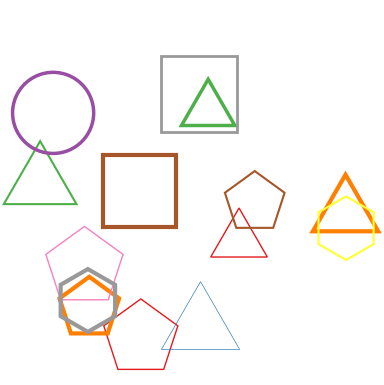[{"shape": "pentagon", "thickness": 1, "radius": 0.51, "center": [0.366, 0.122]}, {"shape": "triangle", "thickness": 1, "radius": 0.42, "center": [0.621, 0.375]}, {"shape": "triangle", "thickness": 0.5, "radius": 0.59, "center": [0.521, 0.151]}, {"shape": "triangle", "thickness": 1.5, "radius": 0.55, "center": [0.104, 0.524]}, {"shape": "triangle", "thickness": 2.5, "radius": 0.4, "center": [0.541, 0.714]}, {"shape": "circle", "thickness": 2.5, "radius": 0.53, "center": [0.138, 0.707]}, {"shape": "pentagon", "thickness": 3, "radius": 0.41, "center": [0.232, 0.2]}, {"shape": "triangle", "thickness": 3, "radius": 0.49, "center": [0.897, 0.448]}, {"shape": "hexagon", "thickness": 1.5, "radius": 0.41, "center": [0.899, 0.407]}, {"shape": "square", "thickness": 3, "radius": 0.47, "center": [0.362, 0.504]}, {"shape": "pentagon", "thickness": 1.5, "radius": 0.41, "center": [0.662, 0.474]}, {"shape": "pentagon", "thickness": 1, "radius": 0.53, "center": [0.219, 0.307]}, {"shape": "square", "thickness": 2, "radius": 0.5, "center": [0.517, 0.755]}, {"shape": "hexagon", "thickness": 3, "radius": 0.41, "center": [0.228, 0.22]}]